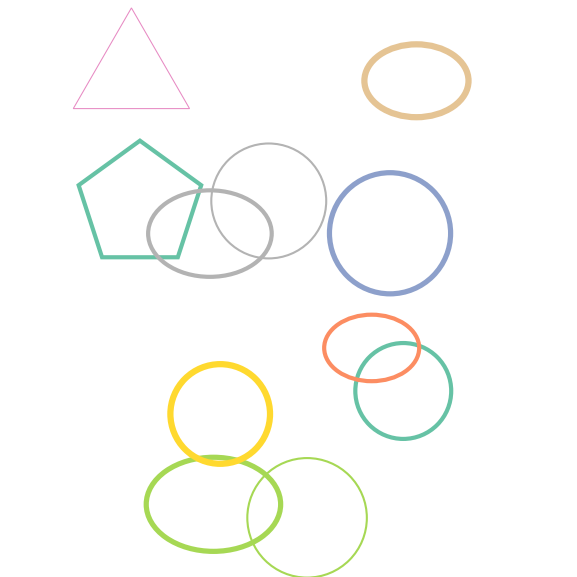[{"shape": "pentagon", "thickness": 2, "radius": 0.56, "center": [0.242, 0.644]}, {"shape": "circle", "thickness": 2, "radius": 0.42, "center": [0.698, 0.322]}, {"shape": "oval", "thickness": 2, "radius": 0.41, "center": [0.644, 0.397]}, {"shape": "circle", "thickness": 2.5, "radius": 0.52, "center": [0.675, 0.595]}, {"shape": "triangle", "thickness": 0.5, "radius": 0.58, "center": [0.228, 0.869]}, {"shape": "circle", "thickness": 1, "radius": 0.52, "center": [0.532, 0.102]}, {"shape": "oval", "thickness": 2.5, "radius": 0.58, "center": [0.37, 0.126]}, {"shape": "circle", "thickness": 3, "radius": 0.43, "center": [0.381, 0.282]}, {"shape": "oval", "thickness": 3, "radius": 0.45, "center": [0.721, 0.859]}, {"shape": "circle", "thickness": 1, "radius": 0.5, "center": [0.465, 0.651]}, {"shape": "oval", "thickness": 2, "radius": 0.53, "center": [0.363, 0.595]}]